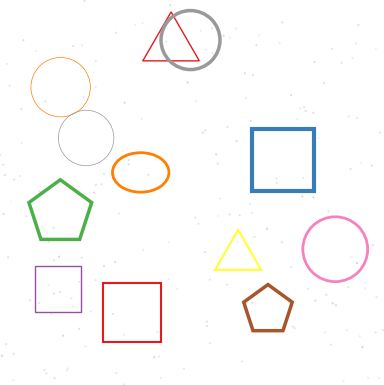[{"shape": "square", "thickness": 1.5, "radius": 0.38, "center": [0.342, 0.189]}, {"shape": "triangle", "thickness": 1, "radius": 0.42, "center": [0.444, 0.884]}, {"shape": "square", "thickness": 3, "radius": 0.4, "center": [0.735, 0.585]}, {"shape": "pentagon", "thickness": 2.5, "radius": 0.43, "center": [0.157, 0.447]}, {"shape": "square", "thickness": 1, "radius": 0.3, "center": [0.151, 0.25]}, {"shape": "circle", "thickness": 0.5, "radius": 0.39, "center": [0.157, 0.774]}, {"shape": "oval", "thickness": 2, "radius": 0.37, "center": [0.365, 0.552]}, {"shape": "triangle", "thickness": 1.5, "radius": 0.35, "center": [0.618, 0.334]}, {"shape": "pentagon", "thickness": 2.5, "radius": 0.33, "center": [0.696, 0.195]}, {"shape": "circle", "thickness": 2, "radius": 0.42, "center": [0.871, 0.353]}, {"shape": "circle", "thickness": 2.5, "radius": 0.38, "center": [0.495, 0.896]}, {"shape": "circle", "thickness": 0.5, "radius": 0.36, "center": [0.224, 0.642]}]